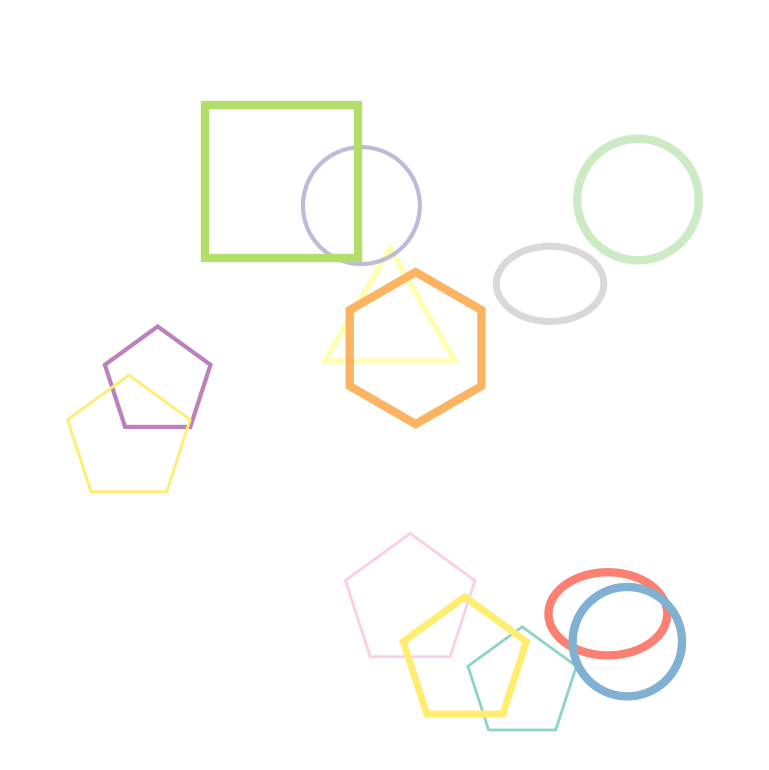[{"shape": "pentagon", "thickness": 1, "radius": 0.37, "center": [0.678, 0.112]}, {"shape": "triangle", "thickness": 2, "radius": 0.49, "center": [0.506, 0.58]}, {"shape": "circle", "thickness": 1.5, "radius": 0.38, "center": [0.469, 0.733]}, {"shape": "oval", "thickness": 3, "radius": 0.39, "center": [0.789, 0.203]}, {"shape": "circle", "thickness": 3, "radius": 0.36, "center": [0.815, 0.167]}, {"shape": "hexagon", "thickness": 3, "radius": 0.49, "center": [0.54, 0.548]}, {"shape": "square", "thickness": 3, "radius": 0.5, "center": [0.366, 0.764]}, {"shape": "pentagon", "thickness": 1, "radius": 0.44, "center": [0.533, 0.219]}, {"shape": "oval", "thickness": 2.5, "radius": 0.35, "center": [0.714, 0.631]}, {"shape": "pentagon", "thickness": 1.5, "radius": 0.36, "center": [0.205, 0.504]}, {"shape": "circle", "thickness": 3, "radius": 0.39, "center": [0.829, 0.741]}, {"shape": "pentagon", "thickness": 2.5, "radius": 0.42, "center": [0.604, 0.141]}, {"shape": "pentagon", "thickness": 1, "radius": 0.42, "center": [0.167, 0.429]}]